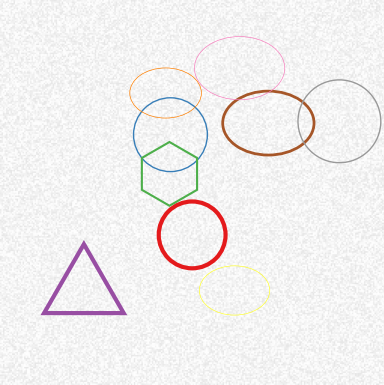[{"shape": "circle", "thickness": 3, "radius": 0.43, "center": [0.499, 0.39]}, {"shape": "circle", "thickness": 1, "radius": 0.48, "center": [0.443, 0.65]}, {"shape": "hexagon", "thickness": 1.5, "radius": 0.41, "center": [0.44, 0.548]}, {"shape": "triangle", "thickness": 3, "radius": 0.6, "center": [0.218, 0.246]}, {"shape": "oval", "thickness": 0.5, "radius": 0.47, "center": [0.43, 0.758]}, {"shape": "oval", "thickness": 0.5, "radius": 0.46, "center": [0.609, 0.246]}, {"shape": "oval", "thickness": 2, "radius": 0.59, "center": [0.697, 0.68]}, {"shape": "oval", "thickness": 0.5, "radius": 0.59, "center": [0.622, 0.823]}, {"shape": "circle", "thickness": 1, "radius": 0.54, "center": [0.882, 0.685]}]